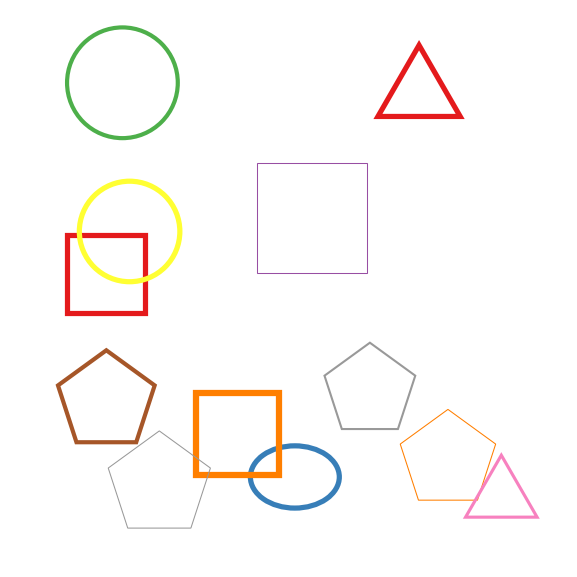[{"shape": "triangle", "thickness": 2.5, "radius": 0.41, "center": [0.726, 0.839]}, {"shape": "square", "thickness": 2.5, "radius": 0.34, "center": [0.183, 0.525]}, {"shape": "oval", "thickness": 2.5, "radius": 0.38, "center": [0.511, 0.173]}, {"shape": "circle", "thickness": 2, "radius": 0.48, "center": [0.212, 0.856]}, {"shape": "square", "thickness": 0.5, "radius": 0.48, "center": [0.54, 0.622]}, {"shape": "square", "thickness": 3, "radius": 0.36, "center": [0.411, 0.248]}, {"shape": "pentagon", "thickness": 0.5, "radius": 0.43, "center": [0.776, 0.203]}, {"shape": "circle", "thickness": 2.5, "radius": 0.44, "center": [0.224, 0.598]}, {"shape": "pentagon", "thickness": 2, "radius": 0.44, "center": [0.184, 0.305]}, {"shape": "triangle", "thickness": 1.5, "radius": 0.36, "center": [0.868, 0.139]}, {"shape": "pentagon", "thickness": 0.5, "radius": 0.47, "center": [0.276, 0.16]}, {"shape": "pentagon", "thickness": 1, "radius": 0.41, "center": [0.64, 0.323]}]